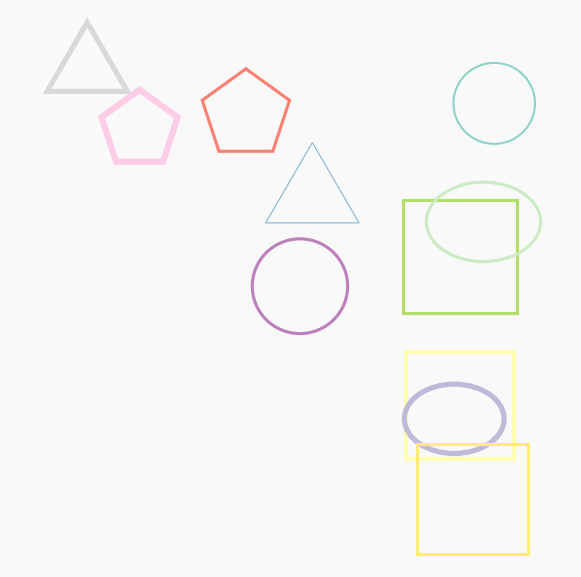[{"shape": "circle", "thickness": 1, "radius": 0.35, "center": [0.85, 0.82]}, {"shape": "square", "thickness": 2, "radius": 0.47, "center": [0.791, 0.297]}, {"shape": "oval", "thickness": 2.5, "radius": 0.43, "center": [0.781, 0.274]}, {"shape": "pentagon", "thickness": 1.5, "radius": 0.39, "center": [0.423, 0.801]}, {"shape": "triangle", "thickness": 0.5, "radius": 0.46, "center": [0.537, 0.66]}, {"shape": "square", "thickness": 1.5, "radius": 0.49, "center": [0.791, 0.555]}, {"shape": "pentagon", "thickness": 3, "radius": 0.34, "center": [0.24, 0.775]}, {"shape": "triangle", "thickness": 2.5, "radius": 0.4, "center": [0.15, 0.881]}, {"shape": "circle", "thickness": 1.5, "radius": 0.41, "center": [0.516, 0.504]}, {"shape": "oval", "thickness": 1.5, "radius": 0.49, "center": [0.832, 0.615]}, {"shape": "square", "thickness": 1.5, "radius": 0.48, "center": [0.813, 0.135]}]